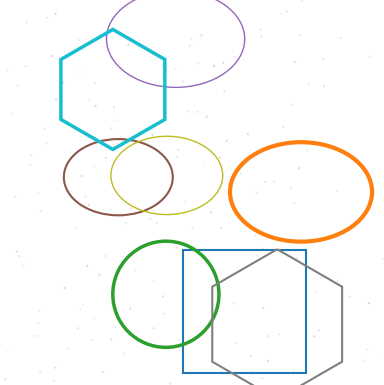[{"shape": "square", "thickness": 1.5, "radius": 0.8, "center": [0.636, 0.19]}, {"shape": "oval", "thickness": 3, "radius": 0.92, "center": [0.782, 0.501]}, {"shape": "circle", "thickness": 2.5, "radius": 0.69, "center": [0.431, 0.236]}, {"shape": "oval", "thickness": 1, "radius": 0.9, "center": [0.456, 0.899]}, {"shape": "oval", "thickness": 1.5, "radius": 0.71, "center": [0.307, 0.54]}, {"shape": "hexagon", "thickness": 1.5, "radius": 0.97, "center": [0.72, 0.158]}, {"shape": "oval", "thickness": 1, "radius": 0.73, "center": [0.433, 0.544]}, {"shape": "hexagon", "thickness": 2.5, "radius": 0.78, "center": [0.293, 0.768]}]